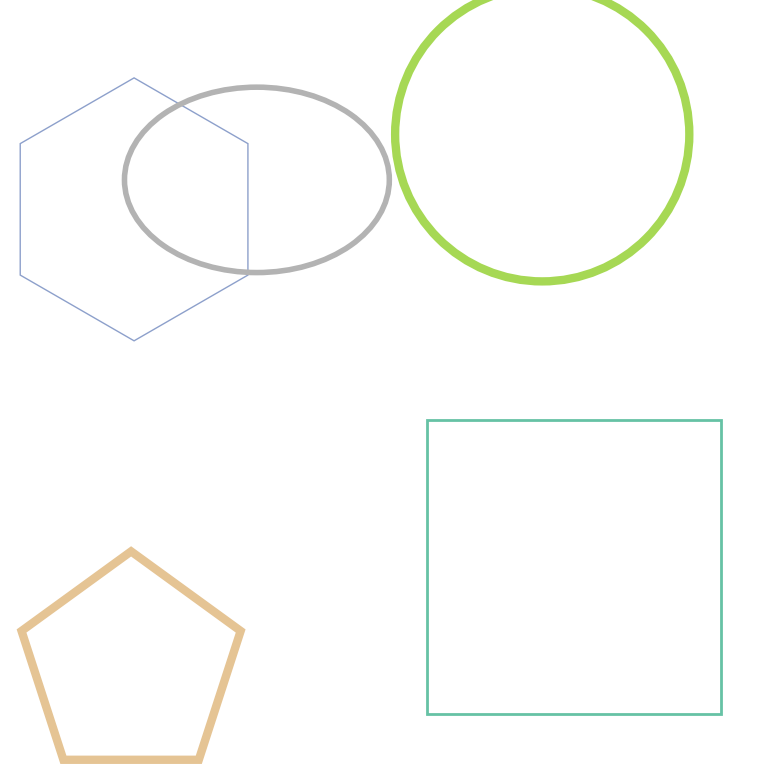[{"shape": "square", "thickness": 1, "radius": 0.95, "center": [0.745, 0.263]}, {"shape": "hexagon", "thickness": 0.5, "radius": 0.85, "center": [0.174, 0.728]}, {"shape": "circle", "thickness": 3, "radius": 0.96, "center": [0.704, 0.826]}, {"shape": "pentagon", "thickness": 3, "radius": 0.75, "center": [0.17, 0.134]}, {"shape": "oval", "thickness": 2, "radius": 0.86, "center": [0.334, 0.766]}]